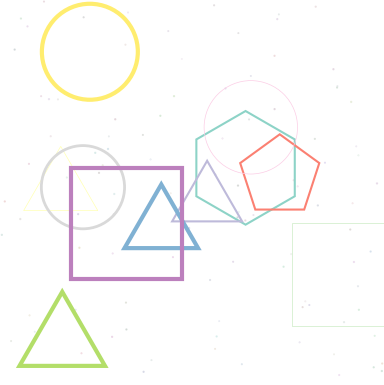[{"shape": "hexagon", "thickness": 1.5, "radius": 0.74, "center": [0.638, 0.564]}, {"shape": "triangle", "thickness": 0.5, "radius": 0.56, "center": [0.158, 0.509]}, {"shape": "triangle", "thickness": 1.5, "radius": 0.52, "center": [0.538, 0.477]}, {"shape": "pentagon", "thickness": 1.5, "radius": 0.54, "center": [0.727, 0.543]}, {"shape": "triangle", "thickness": 3, "radius": 0.55, "center": [0.419, 0.411]}, {"shape": "triangle", "thickness": 3, "radius": 0.64, "center": [0.162, 0.114]}, {"shape": "circle", "thickness": 0.5, "radius": 0.61, "center": [0.651, 0.669]}, {"shape": "circle", "thickness": 2, "radius": 0.54, "center": [0.215, 0.514]}, {"shape": "square", "thickness": 3, "radius": 0.72, "center": [0.328, 0.418]}, {"shape": "square", "thickness": 0.5, "radius": 0.67, "center": [0.894, 0.287]}, {"shape": "circle", "thickness": 3, "radius": 0.62, "center": [0.233, 0.866]}]